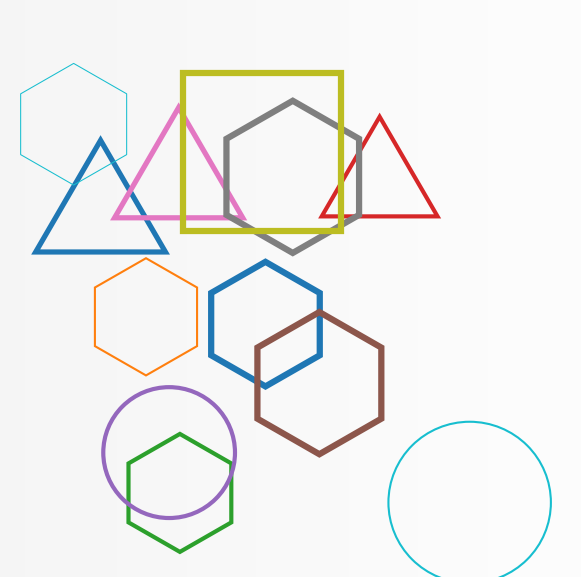[{"shape": "triangle", "thickness": 2.5, "radius": 0.64, "center": [0.173, 0.627]}, {"shape": "hexagon", "thickness": 3, "radius": 0.54, "center": [0.457, 0.438]}, {"shape": "hexagon", "thickness": 1, "radius": 0.51, "center": [0.251, 0.451]}, {"shape": "hexagon", "thickness": 2, "radius": 0.51, "center": [0.31, 0.146]}, {"shape": "triangle", "thickness": 2, "radius": 0.58, "center": [0.653, 0.682]}, {"shape": "circle", "thickness": 2, "radius": 0.57, "center": [0.291, 0.215]}, {"shape": "hexagon", "thickness": 3, "radius": 0.62, "center": [0.549, 0.336]}, {"shape": "triangle", "thickness": 2.5, "radius": 0.64, "center": [0.307, 0.686]}, {"shape": "hexagon", "thickness": 3, "radius": 0.66, "center": [0.504, 0.693]}, {"shape": "square", "thickness": 3, "radius": 0.68, "center": [0.451, 0.736]}, {"shape": "hexagon", "thickness": 0.5, "radius": 0.53, "center": [0.127, 0.784]}, {"shape": "circle", "thickness": 1, "radius": 0.7, "center": [0.808, 0.129]}]